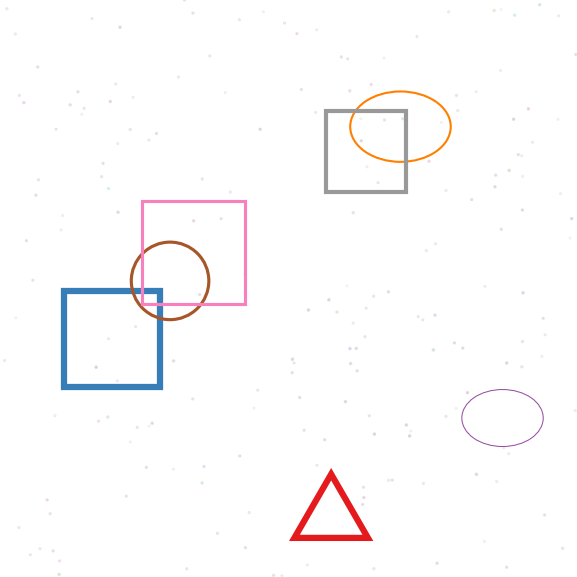[{"shape": "triangle", "thickness": 3, "radius": 0.37, "center": [0.573, 0.104]}, {"shape": "square", "thickness": 3, "radius": 0.41, "center": [0.193, 0.412]}, {"shape": "oval", "thickness": 0.5, "radius": 0.35, "center": [0.87, 0.275]}, {"shape": "oval", "thickness": 1, "radius": 0.44, "center": [0.693, 0.78]}, {"shape": "circle", "thickness": 1.5, "radius": 0.34, "center": [0.294, 0.513]}, {"shape": "square", "thickness": 1.5, "radius": 0.44, "center": [0.336, 0.562]}, {"shape": "square", "thickness": 2, "radius": 0.35, "center": [0.634, 0.737]}]